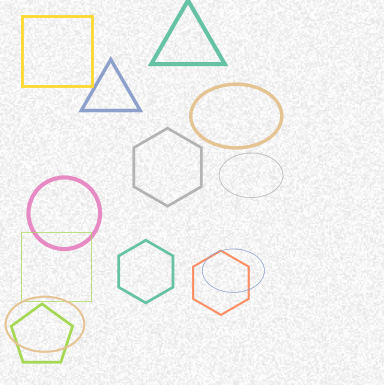[{"shape": "hexagon", "thickness": 2, "radius": 0.41, "center": [0.379, 0.295]}, {"shape": "triangle", "thickness": 3, "radius": 0.55, "center": [0.488, 0.889]}, {"shape": "hexagon", "thickness": 1.5, "radius": 0.42, "center": [0.574, 0.265]}, {"shape": "oval", "thickness": 0.5, "radius": 0.4, "center": [0.606, 0.297]}, {"shape": "triangle", "thickness": 2.5, "radius": 0.44, "center": [0.288, 0.757]}, {"shape": "circle", "thickness": 3, "radius": 0.47, "center": [0.167, 0.446]}, {"shape": "square", "thickness": 0.5, "radius": 0.45, "center": [0.145, 0.307]}, {"shape": "pentagon", "thickness": 2, "radius": 0.42, "center": [0.109, 0.127]}, {"shape": "square", "thickness": 2, "radius": 0.45, "center": [0.149, 0.867]}, {"shape": "oval", "thickness": 1.5, "radius": 0.51, "center": [0.117, 0.158]}, {"shape": "oval", "thickness": 2.5, "radius": 0.59, "center": [0.614, 0.699]}, {"shape": "oval", "thickness": 0.5, "radius": 0.41, "center": [0.652, 0.545]}, {"shape": "hexagon", "thickness": 2, "radius": 0.51, "center": [0.435, 0.566]}]